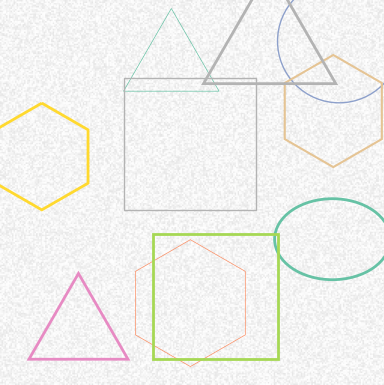[{"shape": "triangle", "thickness": 0.5, "radius": 0.72, "center": [0.445, 0.835]}, {"shape": "oval", "thickness": 2, "radius": 0.75, "center": [0.864, 0.379]}, {"shape": "hexagon", "thickness": 0.5, "radius": 0.82, "center": [0.494, 0.213]}, {"shape": "circle", "thickness": 1, "radius": 0.8, "center": [0.881, 0.893]}, {"shape": "triangle", "thickness": 2, "radius": 0.74, "center": [0.204, 0.141]}, {"shape": "square", "thickness": 2, "radius": 0.81, "center": [0.56, 0.229]}, {"shape": "hexagon", "thickness": 2, "radius": 0.69, "center": [0.109, 0.594]}, {"shape": "hexagon", "thickness": 1.5, "radius": 0.73, "center": [0.866, 0.712]}, {"shape": "square", "thickness": 1, "radius": 0.86, "center": [0.494, 0.627]}, {"shape": "triangle", "thickness": 2, "radius": 0.99, "center": [0.7, 0.882]}]